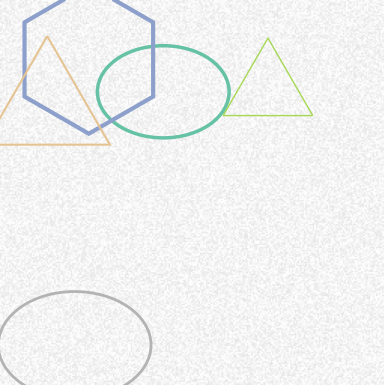[{"shape": "oval", "thickness": 2.5, "radius": 0.86, "center": [0.424, 0.762]}, {"shape": "hexagon", "thickness": 3, "radius": 0.96, "center": [0.231, 0.846]}, {"shape": "triangle", "thickness": 1, "radius": 0.67, "center": [0.696, 0.767]}, {"shape": "triangle", "thickness": 1.5, "radius": 0.94, "center": [0.123, 0.718]}, {"shape": "oval", "thickness": 2, "radius": 0.99, "center": [0.194, 0.104]}]